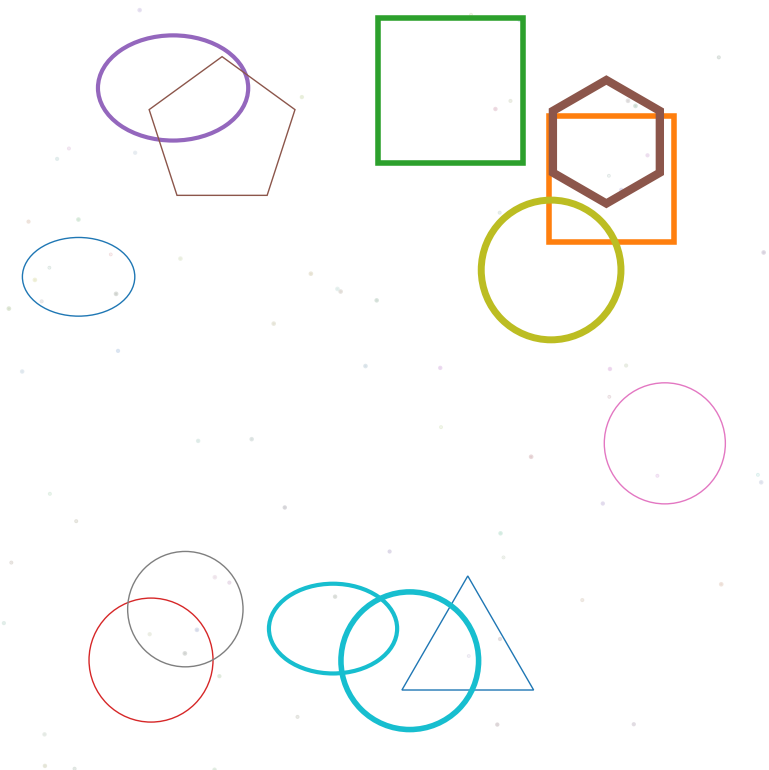[{"shape": "oval", "thickness": 0.5, "radius": 0.36, "center": [0.102, 0.641]}, {"shape": "triangle", "thickness": 0.5, "radius": 0.49, "center": [0.608, 0.153]}, {"shape": "square", "thickness": 2, "radius": 0.41, "center": [0.794, 0.768]}, {"shape": "square", "thickness": 2, "radius": 0.47, "center": [0.585, 0.882]}, {"shape": "circle", "thickness": 0.5, "radius": 0.4, "center": [0.196, 0.143]}, {"shape": "oval", "thickness": 1.5, "radius": 0.49, "center": [0.225, 0.886]}, {"shape": "hexagon", "thickness": 3, "radius": 0.4, "center": [0.787, 0.816]}, {"shape": "pentagon", "thickness": 0.5, "radius": 0.5, "center": [0.288, 0.827]}, {"shape": "circle", "thickness": 0.5, "radius": 0.39, "center": [0.863, 0.424]}, {"shape": "circle", "thickness": 0.5, "radius": 0.37, "center": [0.241, 0.209]}, {"shape": "circle", "thickness": 2.5, "radius": 0.45, "center": [0.716, 0.649]}, {"shape": "oval", "thickness": 1.5, "radius": 0.42, "center": [0.433, 0.184]}, {"shape": "circle", "thickness": 2, "radius": 0.45, "center": [0.532, 0.142]}]